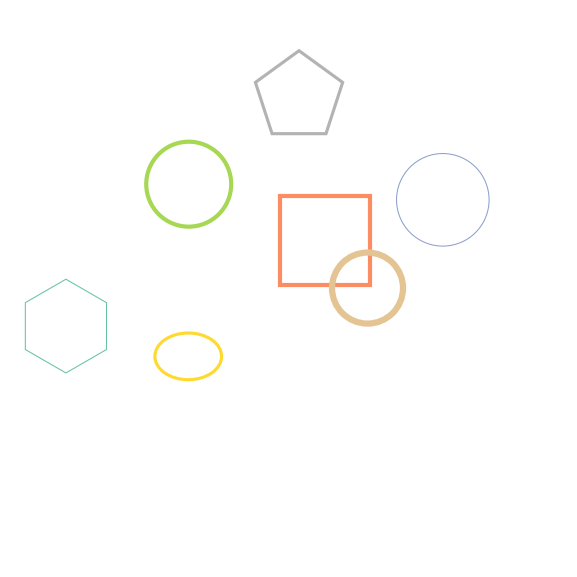[{"shape": "hexagon", "thickness": 0.5, "radius": 0.41, "center": [0.114, 0.434]}, {"shape": "square", "thickness": 2, "radius": 0.39, "center": [0.563, 0.583]}, {"shape": "circle", "thickness": 0.5, "radius": 0.4, "center": [0.767, 0.653]}, {"shape": "circle", "thickness": 2, "radius": 0.37, "center": [0.327, 0.68]}, {"shape": "oval", "thickness": 1.5, "radius": 0.29, "center": [0.326, 0.382]}, {"shape": "circle", "thickness": 3, "radius": 0.31, "center": [0.636, 0.5]}, {"shape": "pentagon", "thickness": 1.5, "radius": 0.4, "center": [0.518, 0.832]}]